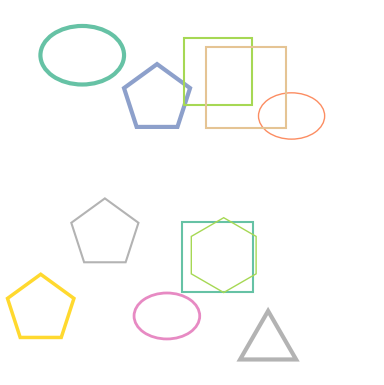[{"shape": "oval", "thickness": 3, "radius": 0.54, "center": [0.214, 0.857]}, {"shape": "square", "thickness": 1.5, "radius": 0.46, "center": [0.564, 0.332]}, {"shape": "oval", "thickness": 1, "radius": 0.43, "center": [0.757, 0.699]}, {"shape": "pentagon", "thickness": 3, "radius": 0.45, "center": [0.408, 0.743]}, {"shape": "oval", "thickness": 2, "radius": 0.43, "center": [0.433, 0.179]}, {"shape": "hexagon", "thickness": 1, "radius": 0.49, "center": [0.581, 0.337]}, {"shape": "square", "thickness": 1.5, "radius": 0.44, "center": [0.566, 0.814]}, {"shape": "pentagon", "thickness": 2.5, "radius": 0.45, "center": [0.106, 0.197]}, {"shape": "square", "thickness": 1.5, "radius": 0.52, "center": [0.639, 0.773]}, {"shape": "pentagon", "thickness": 1.5, "radius": 0.46, "center": [0.272, 0.393]}, {"shape": "triangle", "thickness": 3, "radius": 0.42, "center": [0.696, 0.108]}]